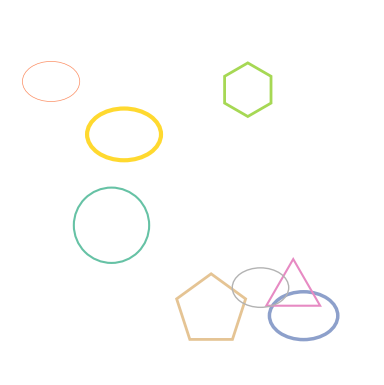[{"shape": "circle", "thickness": 1.5, "radius": 0.49, "center": [0.29, 0.415]}, {"shape": "oval", "thickness": 0.5, "radius": 0.37, "center": [0.133, 0.788]}, {"shape": "oval", "thickness": 2.5, "radius": 0.44, "center": [0.789, 0.18]}, {"shape": "triangle", "thickness": 1.5, "radius": 0.4, "center": [0.762, 0.246]}, {"shape": "hexagon", "thickness": 2, "radius": 0.35, "center": [0.644, 0.767]}, {"shape": "oval", "thickness": 3, "radius": 0.48, "center": [0.322, 0.651]}, {"shape": "pentagon", "thickness": 2, "radius": 0.47, "center": [0.548, 0.195]}, {"shape": "oval", "thickness": 1, "radius": 0.37, "center": [0.677, 0.253]}]